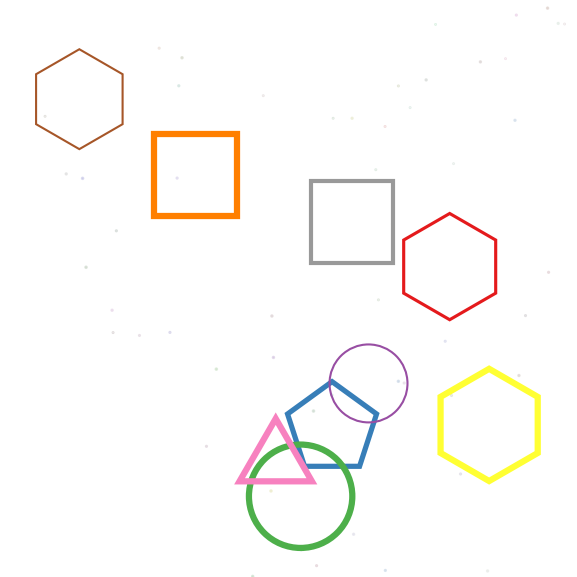[{"shape": "hexagon", "thickness": 1.5, "radius": 0.46, "center": [0.779, 0.537]}, {"shape": "pentagon", "thickness": 2.5, "radius": 0.41, "center": [0.575, 0.257]}, {"shape": "circle", "thickness": 3, "radius": 0.45, "center": [0.521, 0.14]}, {"shape": "circle", "thickness": 1, "radius": 0.34, "center": [0.638, 0.335]}, {"shape": "square", "thickness": 3, "radius": 0.36, "center": [0.339, 0.696]}, {"shape": "hexagon", "thickness": 3, "radius": 0.49, "center": [0.847, 0.263]}, {"shape": "hexagon", "thickness": 1, "radius": 0.43, "center": [0.137, 0.827]}, {"shape": "triangle", "thickness": 3, "radius": 0.36, "center": [0.477, 0.202]}, {"shape": "square", "thickness": 2, "radius": 0.36, "center": [0.61, 0.615]}]